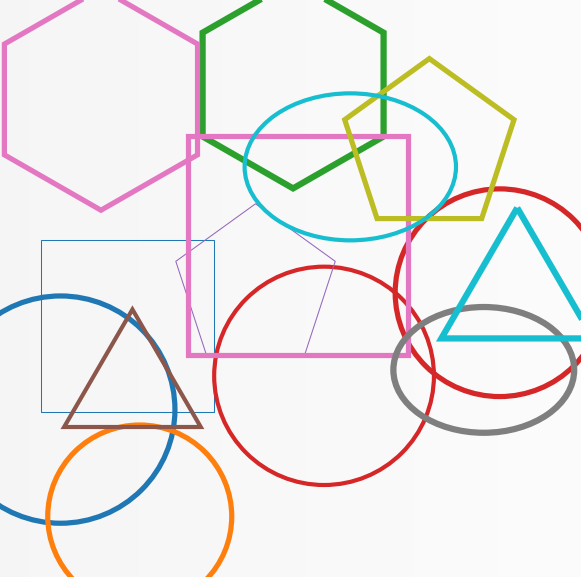[{"shape": "square", "thickness": 0.5, "radius": 0.74, "center": [0.219, 0.434]}, {"shape": "circle", "thickness": 2.5, "radius": 0.98, "center": [0.104, 0.29]}, {"shape": "circle", "thickness": 2.5, "radius": 0.79, "center": [0.24, 0.105]}, {"shape": "hexagon", "thickness": 3, "radius": 0.9, "center": [0.504, 0.853]}, {"shape": "circle", "thickness": 2.5, "radius": 0.9, "center": [0.86, 0.492]}, {"shape": "circle", "thickness": 2, "radius": 0.95, "center": [0.558, 0.348]}, {"shape": "pentagon", "thickness": 0.5, "radius": 0.72, "center": [0.44, 0.502]}, {"shape": "triangle", "thickness": 2, "radius": 0.68, "center": [0.228, 0.328]}, {"shape": "hexagon", "thickness": 2.5, "radius": 0.96, "center": [0.174, 0.827]}, {"shape": "square", "thickness": 2.5, "radius": 0.95, "center": [0.512, 0.574]}, {"shape": "oval", "thickness": 3, "radius": 0.78, "center": [0.832, 0.359]}, {"shape": "pentagon", "thickness": 2.5, "radius": 0.77, "center": [0.739, 0.745]}, {"shape": "triangle", "thickness": 3, "radius": 0.75, "center": [0.89, 0.489]}, {"shape": "oval", "thickness": 2, "radius": 0.91, "center": [0.603, 0.71]}]